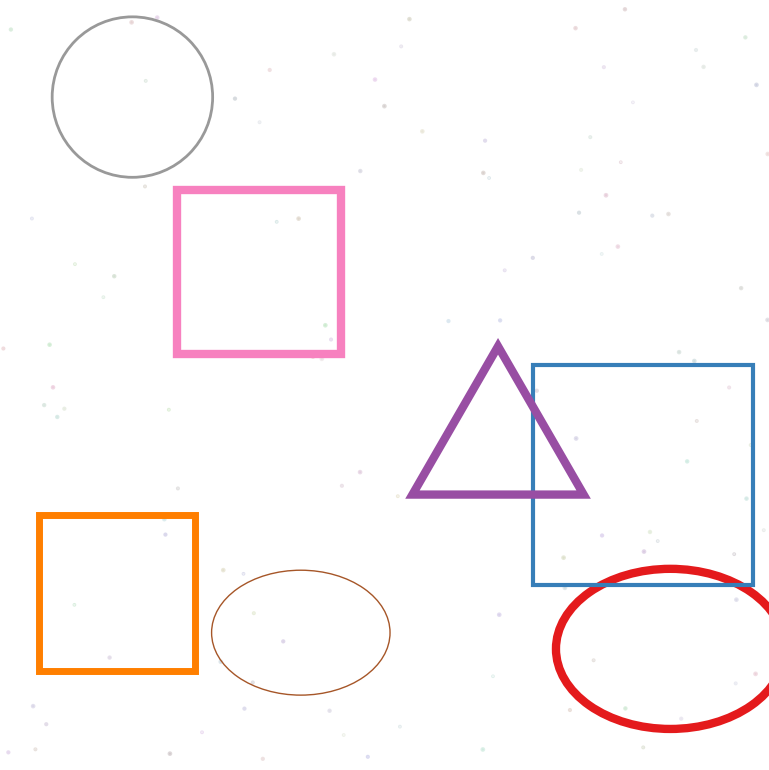[{"shape": "oval", "thickness": 3, "radius": 0.74, "center": [0.871, 0.157]}, {"shape": "square", "thickness": 1.5, "radius": 0.71, "center": [0.835, 0.383]}, {"shape": "triangle", "thickness": 3, "radius": 0.64, "center": [0.647, 0.422]}, {"shape": "square", "thickness": 2.5, "radius": 0.51, "center": [0.152, 0.229]}, {"shape": "oval", "thickness": 0.5, "radius": 0.58, "center": [0.391, 0.178]}, {"shape": "square", "thickness": 3, "radius": 0.53, "center": [0.336, 0.647]}, {"shape": "circle", "thickness": 1, "radius": 0.52, "center": [0.172, 0.874]}]